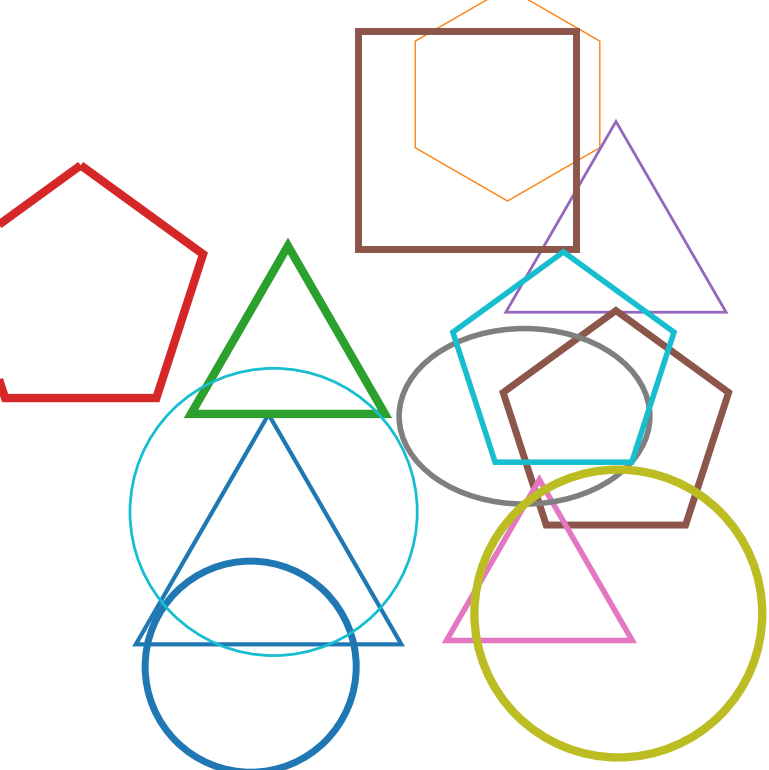[{"shape": "triangle", "thickness": 1.5, "radius": 1.0, "center": [0.349, 0.263]}, {"shape": "circle", "thickness": 2.5, "radius": 0.69, "center": [0.326, 0.134]}, {"shape": "hexagon", "thickness": 0.5, "radius": 0.69, "center": [0.659, 0.877]}, {"shape": "triangle", "thickness": 3, "radius": 0.73, "center": [0.374, 0.535]}, {"shape": "pentagon", "thickness": 3, "radius": 0.84, "center": [0.105, 0.618]}, {"shape": "triangle", "thickness": 1, "radius": 0.83, "center": [0.8, 0.677]}, {"shape": "square", "thickness": 2.5, "radius": 0.71, "center": [0.606, 0.818]}, {"shape": "pentagon", "thickness": 2.5, "radius": 0.77, "center": [0.8, 0.443]}, {"shape": "triangle", "thickness": 2, "radius": 0.7, "center": [0.7, 0.238]}, {"shape": "oval", "thickness": 2, "radius": 0.81, "center": [0.681, 0.459]}, {"shape": "circle", "thickness": 3, "radius": 0.93, "center": [0.803, 0.203]}, {"shape": "circle", "thickness": 1, "radius": 0.93, "center": [0.355, 0.335]}, {"shape": "pentagon", "thickness": 2, "radius": 0.75, "center": [0.732, 0.522]}]